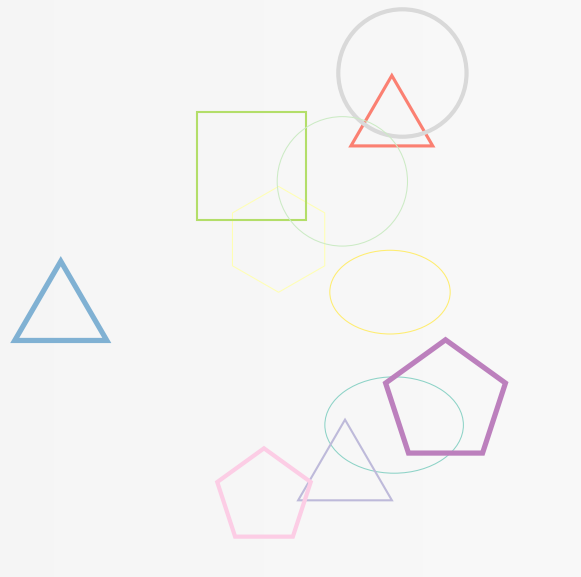[{"shape": "oval", "thickness": 0.5, "radius": 0.6, "center": [0.678, 0.263]}, {"shape": "hexagon", "thickness": 0.5, "radius": 0.46, "center": [0.479, 0.585]}, {"shape": "triangle", "thickness": 1, "radius": 0.47, "center": [0.594, 0.179]}, {"shape": "triangle", "thickness": 1.5, "radius": 0.41, "center": [0.674, 0.787]}, {"shape": "triangle", "thickness": 2.5, "radius": 0.46, "center": [0.105, 0.455]}, {"shape": "square", "thickness": 1, "radius": 0.47, "center": [0.432, 0.712]}, {"shape": "pentagon", "thickness": 2, "radius": 0.42, "center": [0.454, 0.138]}, {"shape": "circle", "thickness": 2, "radius": 0.55, "center": [0.692, 0.873]}, {"shape": "pentagon", "thickness": 2.5, "radius": 0.54, "center": [0.767, 0.302]}, {"shape": "circle", "thickness": 0.5, "radius": 0.56, "center": [0.589, 0.685]}, {"shape": "oval", "thickness": 0.5, "radius": 0.52, "center": [0.671, 0.493]}]